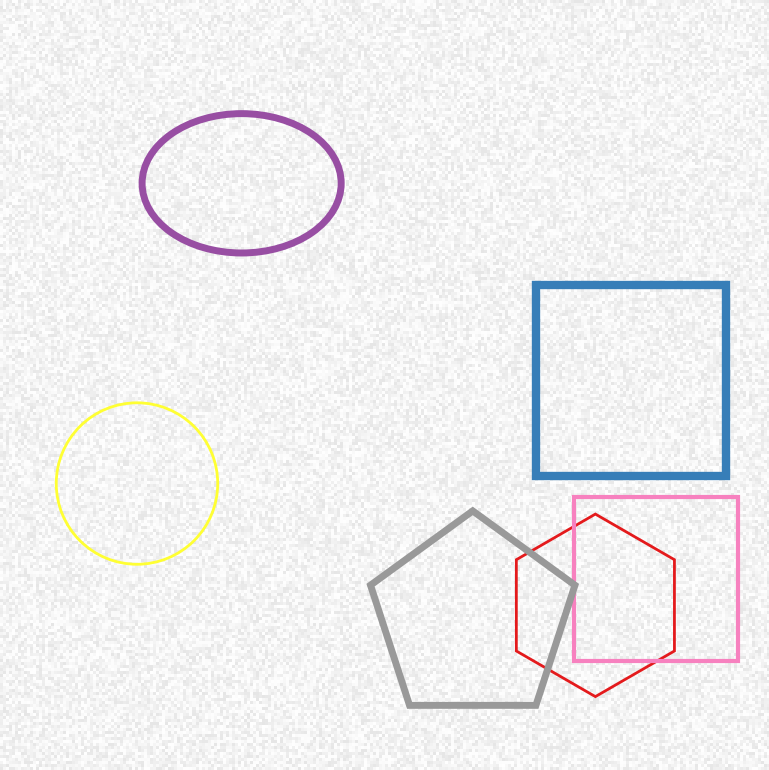[{"shape": "hexagon", "thickness": 1, "radius": 0.59, "center": [0.773, 0.214]}, {"shape": "square", "thickness": 3, "radius": 0.62, "center": [0.82, 0.506]}, {"shape": "oval", "thickness": 2.5, "radius": 0.65, "center": [0.314, 0.762]}, {"shape": "circle", "thickness": 1, "radius": 0.52, "center": [0.178, 0.372]}, {"shape": "square", "thickness": 1.5, "radius": 0.53, "center": [0.852, 0.248]}, {"shape": "pentagon", "thickness": 2.5, "radius": 0.7, "center": [0.614, 0.197]}]